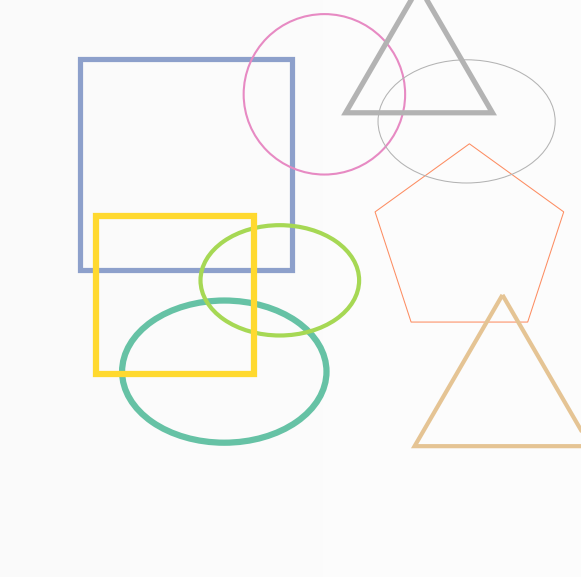[{"shape": "oval", "thickness": 3, "radius": 0.88, "center": [0.386, 0.356]}, {"shape": "pentagon", "thickness": 0.5, "radius": 0.85, "center": [0.808, 0.58]}, {"shape": "square", "thickness": 2.5, "radius": 0.91, "center": [0.32, 0.714]}, {"shape": "circle", "thickness": 1, "radius": 0.69, "center": [0.558, 0.836]}, {"shape": "oval", "thickness": 2, "radius": 0.68, "center": [0.481, 0.514]}, {"shape": "square", "thickness": 3, "radius": 0.68, "center": [0.301, 0.488]}, {"shape": "triangle", "thickness": 2, "radius": 0.87, "center": [0.864, 0.314]}, {"shape": "triangle", "thickness": 2.5, "radius": 0.73, "center": [0.721, 0.877]}, {"shape": "oval", "thickness": 0.5, "radius": 0.76, "center": [0.803, 0.789]}]